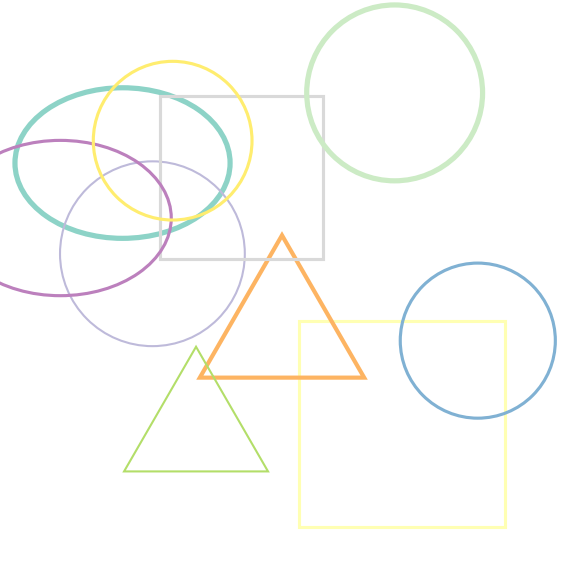[{"shape": "oval", "thickness": 2.5, "radius": 0.93, "center": [0.212, 0.717]}, {"shape": "square", "thickness": 1.5, "radius": 0.89, "center": [0.696, 0.265]}, {"shape": "circle", "thickness": 1, "radius": 0.8, "center": [0.264, 0.56]}, {"shape": "circle", "thickness": 1.5, "radius": 0.67, "center": [0.827, 0.409]}, {"shape": "triangle", "thickness": 2, "radius": 0.82, "center": [0.488, 0.427]}, {"shape": "triangle", "thickness": 1, "radius": 0.72, "center": [0.339, 0.255]}, {"shape": "square", "thickness": 1.5, "radius": 0.71, "center": [0.418, 0.692]}, {"shape": "oval", "thickness": 1.5, "radius": 0.96, "center": [0.104, 0.622]}, {"shape": "circle", "thickness": 2.5, "radius": 0.76, "center": [0.683, 0.838]}, {"shape": "circle", "thickness": 1.5, "radius": 0.69, "center": [0.299, 0.756]}]